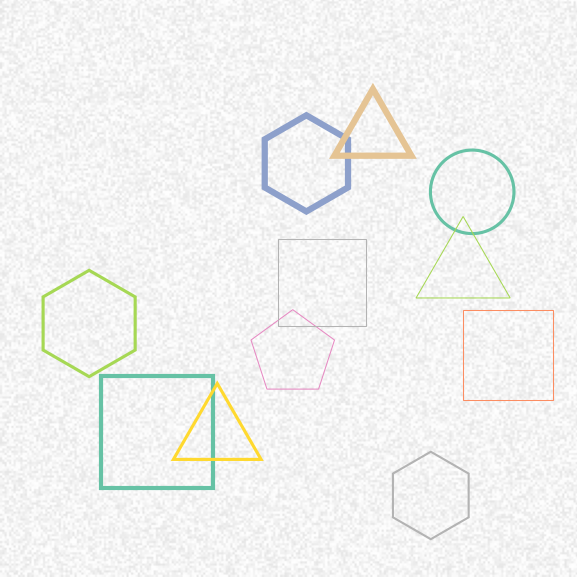[{"shape": "square", "thickness": 2, "radius": 0.49, "center": [0.272, 0.251]}, {"shape": "circle", "thickness": 1.5, "radius": 0.36, "center": [0.818, 0.667]}, {"shape": "square", "thickness": 0.5, "radius": 0.39, "center": [0.879, 0.384]}, {"shape": "hexagon", "thickness": 3, "radius": 0.42, "center": [0.531, 0.716]}, {"shape": "pentagon", "thickness": 0.5, "radius": 0.38, "center": [0.507, 0.387]}, {"shape": "hexagon", "thickness": 1.5, "radius": 0.46, "center": [0.154, 0.439]}, {"shape": "triangle", "thickness": 0.5, "radius": 0.47, "center": [0.802, 0.53]}, {"shape": "triangle", "thickness": 1.5, "radius": 0.44, "center": [0.376, 0.247]}, {"shape": "triangle", "thickness": 3, "radius": 0.38, "center": [0.646, 0.768]}, {"shape": "hexagon", "thickness": 1, "radius": 0.38, "center": [0.746, 0.141]}, {"shape": "square", "thickness": 0.5, "radius": 0.38, "center": [0.558, 0.51]}]